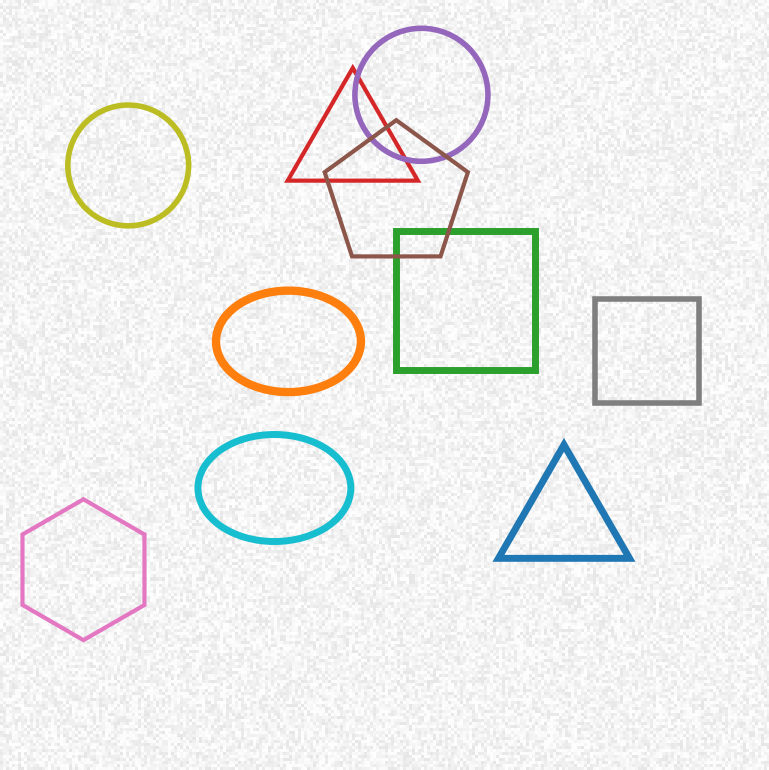[{"shape": "triangle", "thickness": 2.5, "radius": 0.49, "center": [0.732, 0.324]}, {"shape": "oval", "thickness": 3, "radius": 0.47, "center": [0.375, 0.557]}, {"shape": "square", "thickness": 2.5, "radius": 0.45, "center": [0.605, 0.61]}, {"shape": "triangle", "thickness": 1.5, "radius": 0.49, "center": [0.458, 0.814]}, {"shape": "circle", "thickness": 2, "radius": 0.43, "center": [0.547, 0.877]}, {"shape": "pentagon", "thickness": 1.5, "radius": 0.49, "center": [0.515, 0.746]}, {"shape": "hexagon", "thickness": 1.5, "radius": 0.46, "center": [0.108, 0.26]}, {"shape": "square", "thickness": 2, "radius": 0.34, "center": [0.84, 0.544]}, {"shape": "circle", "thickness": 2, "radius": 0.39, "center": [0.167, 0.785]}, {"shape": "oval", "thickness": 2.5, "radius": 0.5, "center": [0.356, 0.366]}]